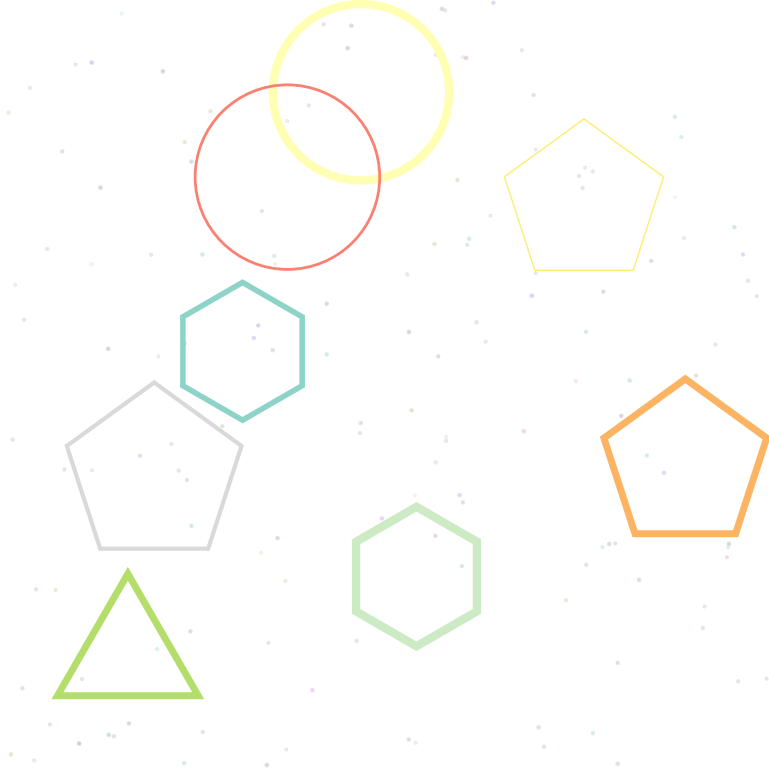[{"shape": "hexagon", "thickness": 2, "radius": 0.45, "center": [0.315, 0.544]}, {"shape": "circle", "thickness": 3, "radius": 0.57, "center": [0.469, 0.88]}, {"shape": "circle", "thickness": 1, "radius": 0.6, "center": [0.373, 0.77]}, {"shape": "pentagon", "thickness": 2.5, "radius": 0.56, "center": [0.89, 0.397]}, {"shape": "triangle", "thickness": 2.5, "radius": 0.53, "center": [0.166, 0.149]}, {"shape": "pentagon", "thickness": 1.5, "radius": 0.6, "center": [0.2, 0.384]}, {"shape": "hexagon", "thickness": 3, "radius": 0.45, "center": [0.541, 0.251]}, {"shape": "pentagon", "thickness": 0.5, "radius": 0.54, "center": [0.758, 0.737]}]